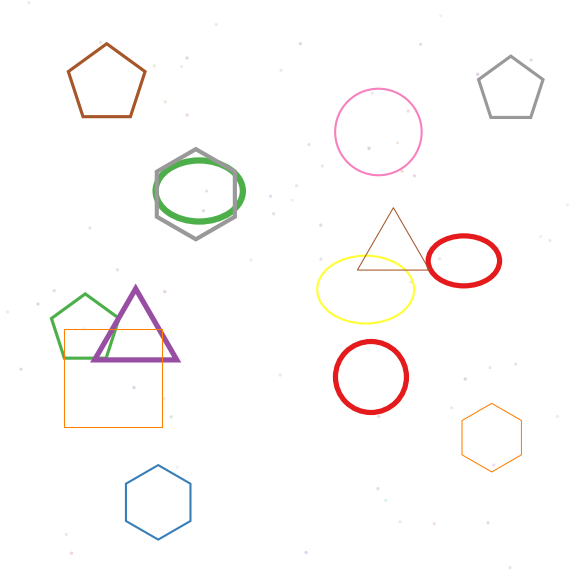[{"shape": "circle", "thickness": 2.5, "radius": 0.31, "center": [0.642, 0.346]}, {"shape": "oval", "thickness": 2.5, "radius": 0.31, "center": [0.803, 0.547]}, {"shape": "hexagon", "thickness": 1, "radius": 0.32, "center": [0.274, 0.129]}, {"shape": "oval", "thickness": 3, "radius": 0.38, "center": [0.345, 0.668]}, {"shape": "pentagon", "thickness": 1.5, "radius": 0.31, "center": [0.148, 0.429]}, {"shape": "triangle", "thickness": 2.5, "radius": 0.41, "center": [0.235, 0.417]}, {"shape": "hexagon", "thickness": 0.5, "radius": 0.3, "center": [0.851, 0.241]}, {"shape": "square", "thickness": 0.5, "radius": 0.42, "center": [0.195, 0.344]}, {"shape": "oval", "thickness": 1, "radius": 0.42, "center": [0.633, 0.498]}, {"shape": "triangle", "thickness": 0.5, "radius": 0.36, "center": [0.681, 0.567]}, {"shape": "pentagon", "thickness": 1.5, "radius": 0.35, "center": [0.185, 0.854]}, {"shape": "circle", "thickness": 1, "radius": 0.37, "center": [0.655, 0.771]}, {"shape": "hexagon", "thickness": 2, "radius": 0.39, "center": [0.339, 0.663]}, {"shape": "pentagon", "thickness": 1.5, "radius": 0.29, "center": [0.885, 0.843]}]